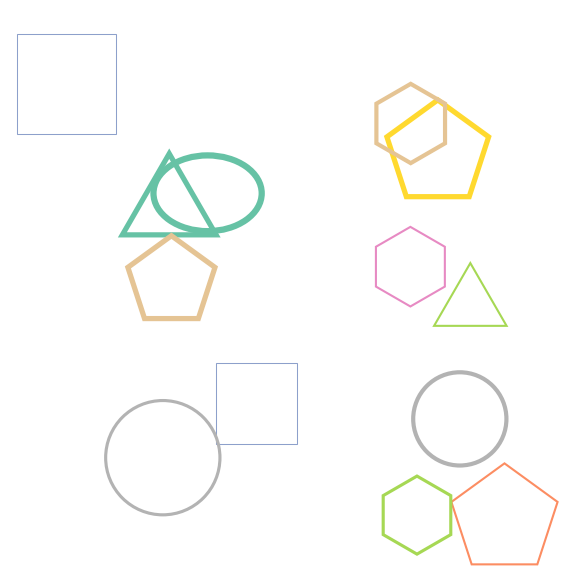[{"shape": "triangle", "thickness": 2.5, "radius": 0.47, "center": [0.293, 0.639]}, {"shape": "oval", "thickness": 3, "radius": 0.47, "center": [0.359, 0.664]}, {"shape": "pentagon", "thickness": 1, "radius": 0.48, "center": [0.874, 0.1]}, {"shape": "square", "thickness": 0.5, "radius": 0.43, "center": [0.116, 0.854]}, {"shape": "square", "thickness": 0.5, "radius": 0.35, "center": [0.445, 0.3]}, {"shape": "hexagon", "thickness": 1, "radius": 0.34, "center": [0.711, 0.537]}, {"shape": "triangle", "thickness": 1, "radius": 0.36, "center": [0.814, 0.471]}, {"shape": "hexagon", "thickness": 1.5, "radius": 0.34, "center": [0.722, 0.107]}, {"shape": "pentagon", "thickness": 2.5, "radius": 0.46, "center": [0.758, 0.733]}, {"shape": "pentagon", "thickness": 2.5, "radius": 0.4, "center": [0.297, 0.512]}, {"shape": "hexagon", "thickness": 2, "radius": 0.34, "center": [0.711, 0.785]}, {"shape": "circle", "thickness": 1.5, "radius": 0.49, "center": [0.282, 0.207]}, {"shape": "circle", "thickness": 2, "radius": 0.4, "center": [0.796, 0.274]}]